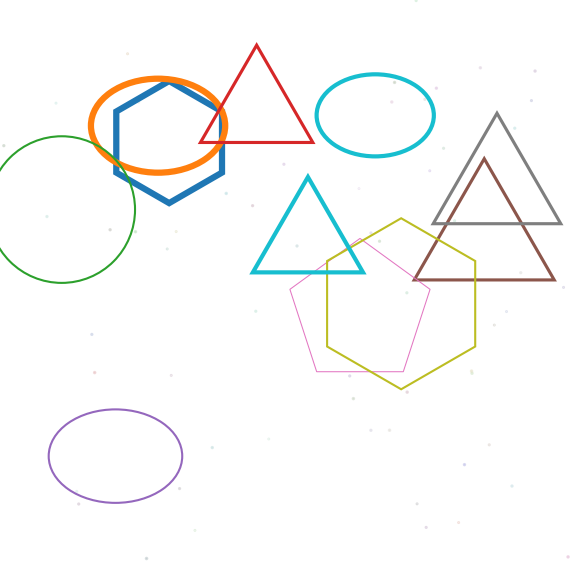[{"shape": "hexagon", "thickness": 3, "radius": 0.53, "center": [0.293, 0.753]}, {"shape": "oval", "thickness": 3, "radius": 0.58, "center": [0.274, 0.781]}, {"shape": "circle", "thickness": 1, "radius": 0.63, "center": [0.107, 0.636]}, {"shape": "triangle", "thickness": 1.5, "radius": 0.56, "center": [0.444, 0.809]}, {"shape": "oval", "thickness": 1, "radius": 0.58, "center": [0.2, 0.209]}, {"shape": "triangle", "thickness": 1.5, "radius": 0.7, "center": [0.839, 0.584]}, {"shape": "pentagon", "thickness": 0.5, "radius": 0.64, "center": [0.623, 0.459]}, {"shape": "triangle", "thickness": 1.5, "radius": 0.64, "center": [0.861, 0.676]}, {"shape": "hexagon", "thickness": 1, "radius": 0.74, "center": [0.695, 0.473]}, {"shape": "oval", "thickness": 2, "radius": 0.51, "center": [0.65, 0.799]}, {"shape": "triangle", "thickness": 2, "radius": 0.55, "center": [0.533, 0.583]}]